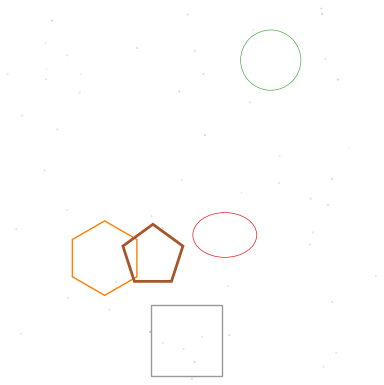[{"shape": "oval", "thickness": 0.5, "radius": 0.42, "center": [0.584, 0.39]}, {"shape": "circle", "thickness": 0.5, "radius": 0.39, "center": [0.703, 0.844]}, {"shape": "hexagon", "thickness": 1, "radius": 0.48, "center": [0.272, 0.329]}, {"shape": "pentagon", "thickness": 2, "radius": 0.41, "center": [0.397, 0.335]}, {"shape": "square", "thickness": 1, "radius": 0.46, "center": [0.485, 0.116]}]